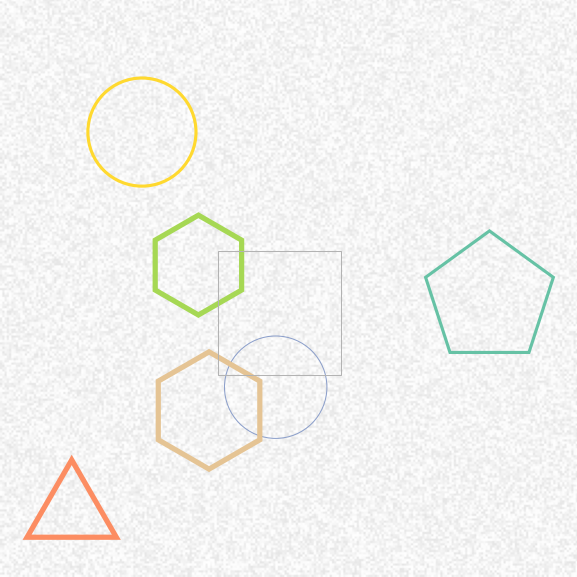[{"shape": "pentagon", "thickness": 1.5, "radius": 0.58, "center": [0.848, 0.483]}, {"shape": "triangle", "thickness": 2.5, "radius": 0.45, "center": [0.124, 0.113]}, {"shape": "circle", "thickness": 0.5, "radius": 0.44, "center": [0.477, 0.329]}, {"shape": "hexagon", "thickness": 2.5, "radius": 0.43, "center": [0.344, 0.54]}, {"shape": "circle", "thickness": 1.5, "radius": 0.47, "center": [0.246, 0.77]}, {"shape": "hexagon", "thickness": 2.5, "radius": 0.51, "center": [0.362, 0.288]}, {"shape": "square", "thickness": 0.5, "radius": 0.53, "center": [0.484, 0.457]}]